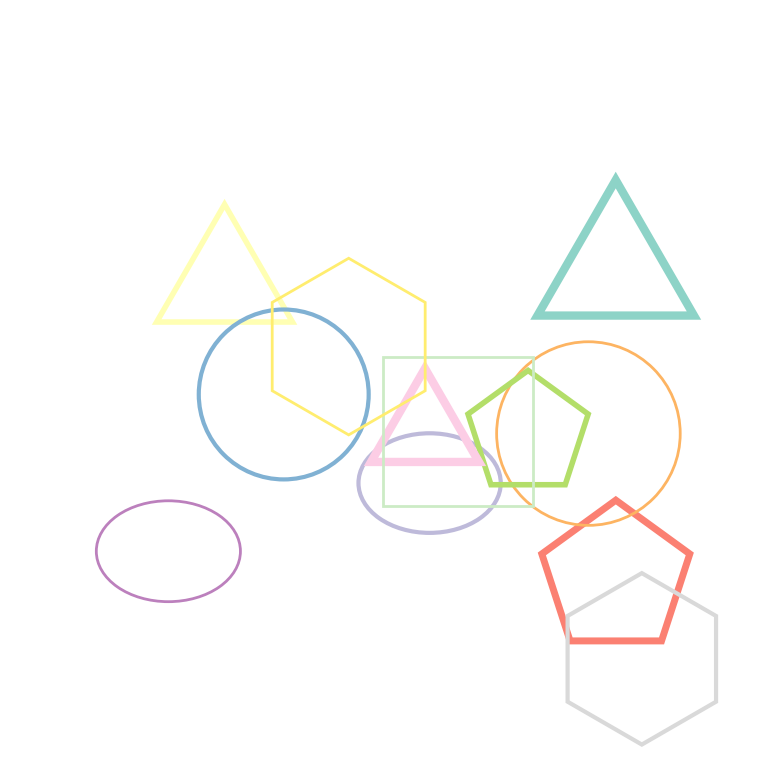[{"shape": "triangle", "thickness": 3, "radius": 0.59, "center": [0.8, 0.649]}, {"shape": "triangle", "thickness": 2, "radius": 0.51, "center": [0.292, 0.633]}, {"shape": "oval", "thickness": 1.5, "radius": 0.46, "center": [0.558, 0.373]}, {"shape": "pentagon", "thickness": 2.5, "radius": 0.51, "center": [0.8, 0.249]}, {"shape": "circle", "thickness": 1.5, "radius": 0.55, "center": [0.368, 0.488]}, {"shape": "circle", "thickness": 1, "radius": 0.6, "center": [0.764, 0.437]}, {"shape": "pentagon", "thickness": 2, "radius": 0.41, "center": [0.686, 0.437]}, {"shape": "triangle", "thickness": 3, "radius": 0.4, "center": [0.552, 0.441]}, {"shape": "hexagon", "thickness": 1.5, "radius": 0.56, "center": [0.834, 0.144]}, {"shape": "oval", "thickness": 1, "radius": 0.47, "center": [0.219, 0.284]}, {"shape": "square", "thickness": 1, "radius": 0.49, "center": [0.595, 0.439]}, {"shape": "hexagon", "thickness": 1, "radius": 0.57, "center": [0.453, 0.55]}]